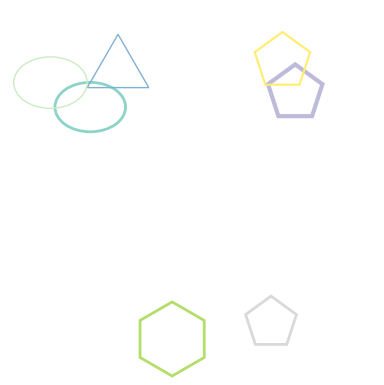[{"shape": "oval", "thickness": 2, "radius": 0.46, "center": [0.234, 0.722]}, {"shape": "pentagon", "thickness": 3, "radius": 0.37, "center": [0.767, 0.758]}, {"shape": "triangle", "thickness": 1, "radius": 0.46, "center": [0.307, 0.819]}, {"shape": "hexagon", "thickness": 2, "radius": 0.48, "center": [0.447, 0.12]}, {"shape": "pentagon", "thickness": 2, "radius": 0.35, "center": [0.704, 0.161]}, {"shape": "oval", "thickness": 1, "radius": 0.48, "center": [0.131, 0.785]}, {"shape": "pentagon", "thickness": 1.5, "radius": 0.38, "center": [0.734, 0.841]}]